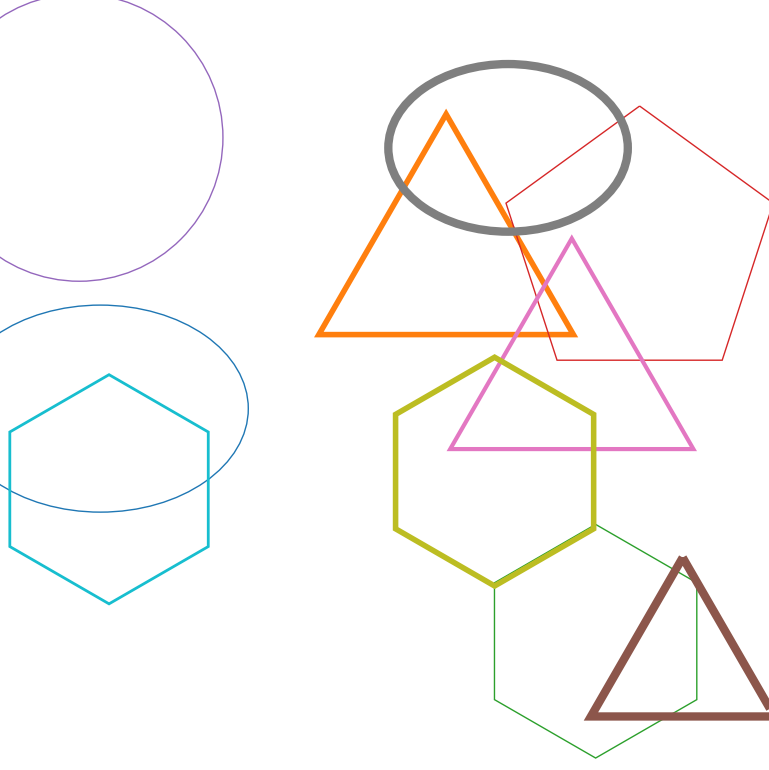[{"shape": "oval", "thickness": 0.5, "radius": 0.96, "center": [0.13, 0.469]}, {"shape": "triangle", "thickness": 2, "radius": 0.95, "center": [0.579, 0.661]}, {"shape": "hexagon", "thickness": 0.5, "radius": 0.76, "center": [0.774, 0.167]}, {"shape": "pentagon", "thickness": 0.5, "radius": 0.91, "center": [0.831, 0.68]}, {"shape": "circle", "thickness": 0.5, "radius": 0.93, "center": [0.103, 0.821]}, {"shape": "triangle", "thickness": 3, "radius": 0.69, "center": [0.887, 0.138]}, {"shape": "triangle", "thickness": 1.5, "radius": 0.91, "center": [0.743, 0.508]}, {"shape": "oval", "thickness": 3, "radius": 0.78, "center": [0.66, 0.808]}, {"shape": "hexagon", "thickness": 2, "radius": 0.74, "center": [0.642, 0.388]}, {"shape": "hexagon", "thickness": 1, "radius": 0.74, "center": [0.142, 0.365]}]